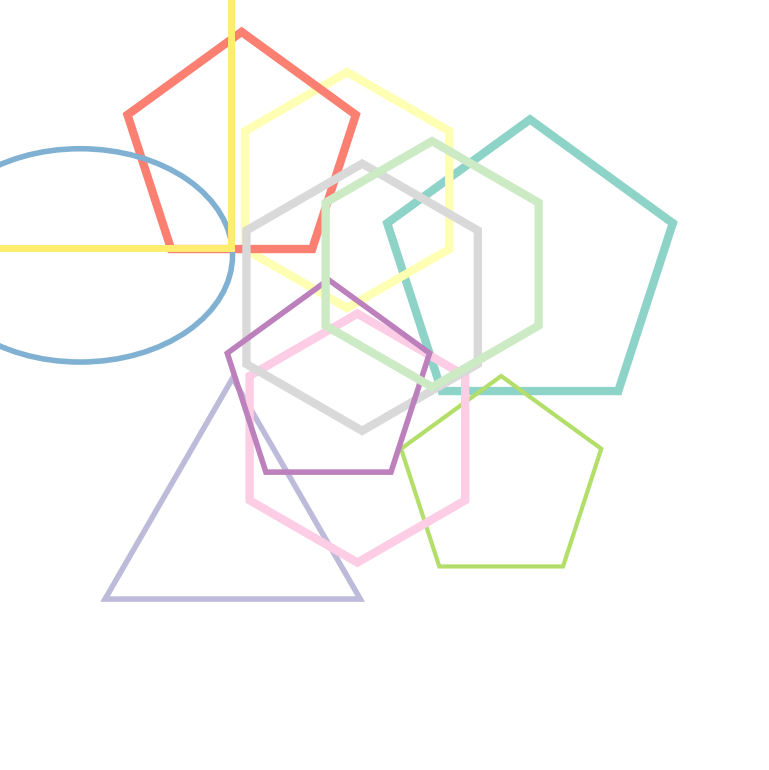[{"shape": "pentagon", "thickness": 3, "radius": 0.98, "center": [0.688, 0.65]}, {"shape": "hexagon", "thickness": 3, "radius": 0.77, "center": [0.451, 0.753]}, {"shape": "triangle", "thickness": 2, "radius": 0.96, "center": [0.302, 0.318]}, {"shape": "pentagon", "thickness": 3, "radius": 0.78, "center": [0.314, 0.803]}, {"shape": "oval", "thickness": 2, "radius": 0.99, "center": [0.104, 0.668]}, {"shape": "pentagon", "thickness": 1.5, "radius": 0.68, "center": [0.651, 0.375]}, {"shape": "hexagon", "thickness": 3, "radius": 0.81, "center": [0.464, 0.431]}, {"shape": "hexagon", "thickness": 3, "radius": 0.87, "center": [0.47, 0.614]}, {"shape": "pentagon", "thickness": 2, "radius": 0.69, "center": [0.427, 0.499]}, {"shape": "hexagon", "thickness": 3, "radius": 0.8, "center": [0.561, 0.657]}, {"shape": "square", "thickness": 2.5, "radius": 0.93, "center": [0.113, 0.864]}]